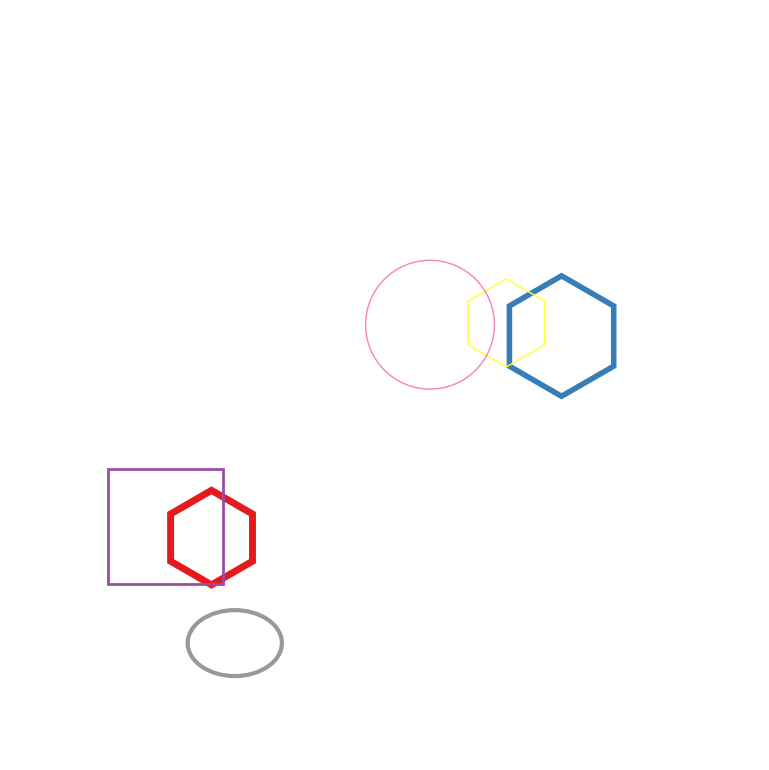[{"shape": "hexagon", "thickness": 2.5, "radius": 0.31, "center": [0.275, 0.302]}, {"shape": "hexagon", "thickness": 2, "radius": 0.39, "center": [0.729, 0.564]}, {"shape": "square", "thickness": 1, "radius": 0.37, "center": [0.215, 0.317]}, {"shape": "hexagon", "thickness": 0.5, "radius": 0.29, "center": [0.658, 0.581]}, {"shape": "circle", "thickness": 0.5, "radius": 0.42, "center": [0.558, 0.578]}, {"shape": "oval", "thickness": 1.5, "radius": 0.31, "center": [0.305, 0.165]}]